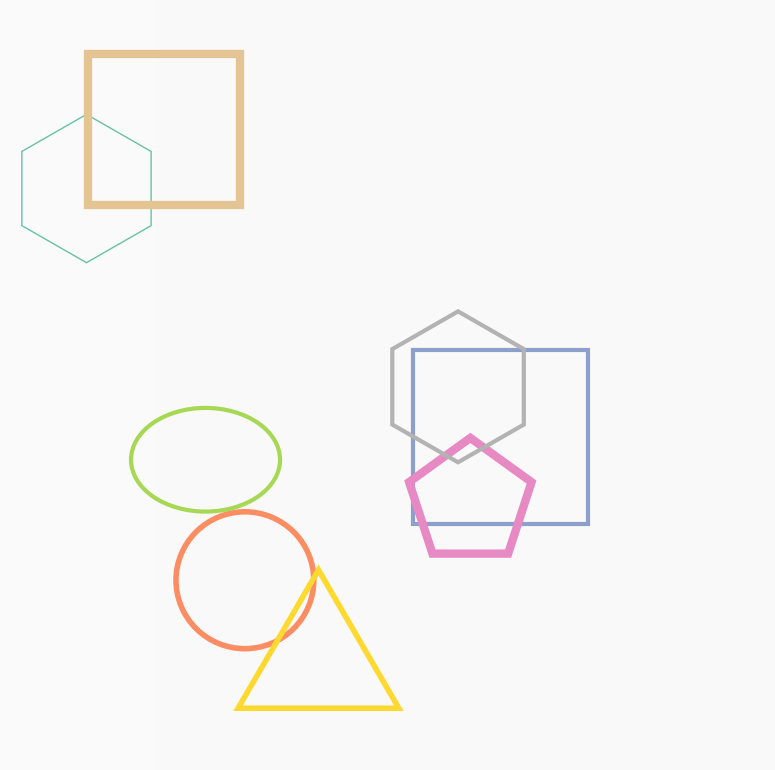[{"shape": "hexagon", "thickness": 0.5, "radius": 0.48, "center": [0.112, 0.755]}, {"shape": "circle", "thickness": 2, "radius": 0.44, "center": [0.316, 0.246]}, {"shape": "square", "thickness": 1.5, "radius": 0.57, "center": [0.646, 0.432]}, {"shape": "pentagon", "thickness": 3, "radius": 0.42, "center": [0.607, 0.348]}, {"shape": "oval", "thickness": 1.5, "radius": 0.48, "center": [0.265, 0.403]}, {"shape": "triangle", "thickness": 2, "radius": 0.6, "center": [0.411, 0.14]}, {"shape": "square", "thickness": 3, "radius": 0.49, "center": [0.212, 0.832]}, {"shape": "hexagon", "thickness": 1.5, "radius": 0.49, "center": [0.591, 0.498]}]